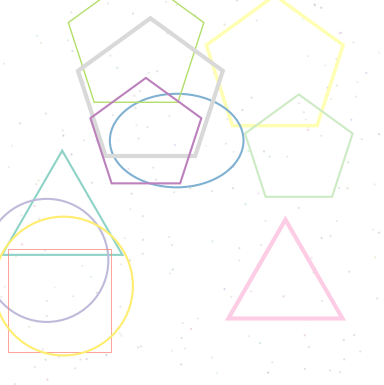[{"shape": "triangle", "thickness": 1.5, "radius": 0.9, "center": [0.162, 0.428]}, {"shape": "pentagon", "thickness": 2.5, "radius": 0.93, "center": [0.714, 0.825]}, {"shape": "circle", "thickness": 1.5, "radius": 0.8, "center": [0.122, 0.324]}, {"shape": "square", "thickness": 0.5, "radius": 0.67, "center": [0.154, 0.219]}, {"shape": "oval", "thickness": 1.5, "radius": 0.87, "center": [0.459, 0.635]}, {"shape": "pentagon", "thickness": 1, "radius": 0.93, "center": [0.354, 0.884]}, {"shape": "triangle", "thickness": 3, "radius": 0.86, "center": [0.741, 0.258]}, {"shape": "pentagon", "thickness": 3, "radius": 0.99, "center": [0.391, 0.755]}, {"shape": "pentagon", "thickness": 1.5, "radius": 0.76, "center": [0.379, 0.646]}, {"shape": "pentagon", "thickness": 1.5, "radius": 0.73, "center": [0.776, 0.608]}, {"shape": "circle", "thickness": 1.5, "radius": 0.9, "center": [0.165, 0.257]}]